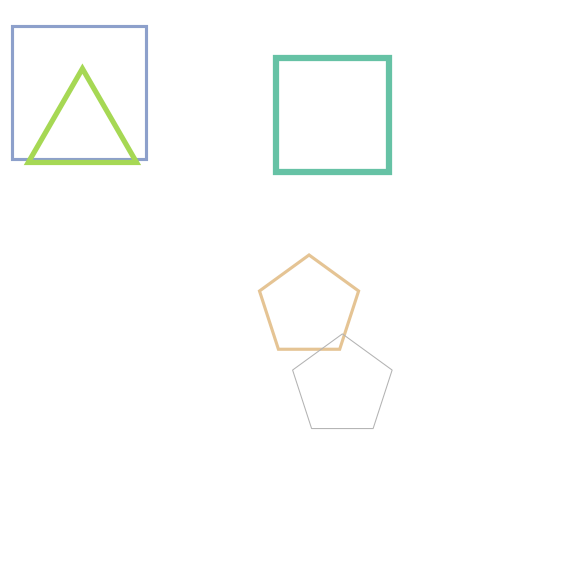[{"shape": "square", "thickness": 3, "radius": 0.49, "center": [0.576, 0.8]}, {"shape": "square", "thickness": 1.5, "radius": 0.58, "center": [0.137, 0.839]}, {"shape": "triangle", "thickness": 2.5, "radius": 0.54, "center": [0.143, 0.772]}, {"shape": "pentagon", "thickness": 1.5, "radius": 0.45, "center": [0.535, 0.467]}, {"shape": "pentagon", "thickness": 0.5, "radius": 0.45, "center": [0.593, 0.33]}]